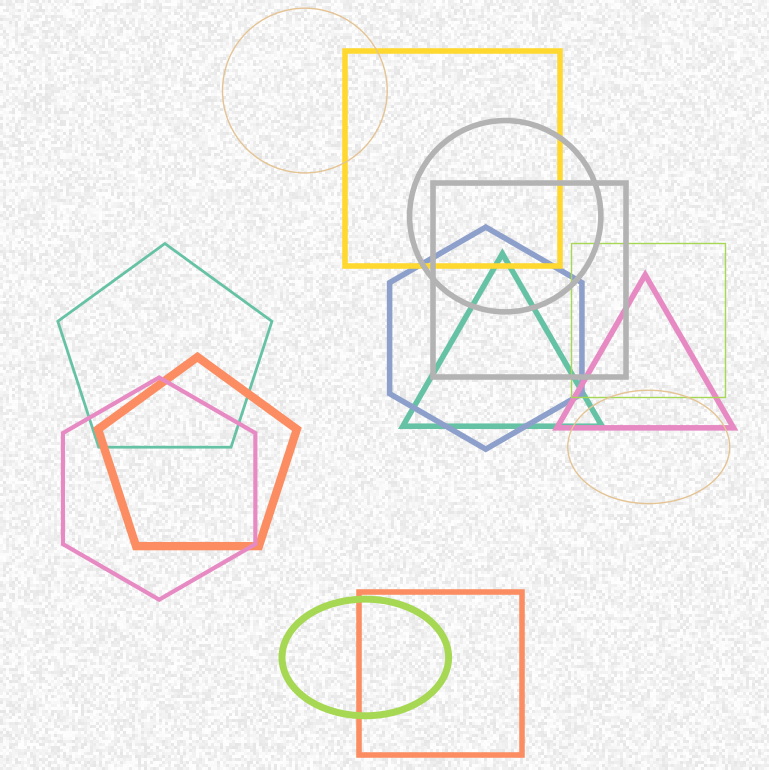[{"shape": "triangle", "thickness": 2, "radius": 0.75, "center": [0.652, 0.521]}, {"shape": "pentagon", "thickness": 1, "radius": 0.73, "center": [0.214, 0.538]}, {"shape": "square", "thickness": 2, "radius": 0.53, "center": [0.572, 0.125]}, {"shape": "pentagon", "thickness": 3, "radius": 0.68, "center": [0.256, 0.401]}, {"shape": "hexagon", "thickness": 2, "radius": 0.72, "center": [0.631, 0.561]}, {"shape": "triangle", "thickness": 2, "radius": 0.66, "center": [0.838, 0.511]}, {"shape": "hexagon", "thickness": 1.5, "radius": 0.72, "center": [0.207, 0.365]}, {"shape": "square", "thickness": 0.5, "radius": 0.5, "center": [0.841, 0.584]}, {"shape": "oval", "thickness": 2.5, "radius": 0.54, "center": [0.474, 0.146]}, {"shape": "square", "thickness": 2, "radius": 0.7, "center": [0.588, 0.794]}, {"shape": "oval", "thickness": 0.5, "radius": 0.53, "center": [0.842, 0.42]}, {"shape": "circle", "thickness": 0.5, "radius": 0.53, "center": [0.396, 0.882]}, {"shape": "square", "thickness": 2, "radius": 0.63, "center": [0.688, 0.636]}, {"shape": "circle", "thickness": 2, "radius": 0.62, "center": [0.656, 0.719]}]